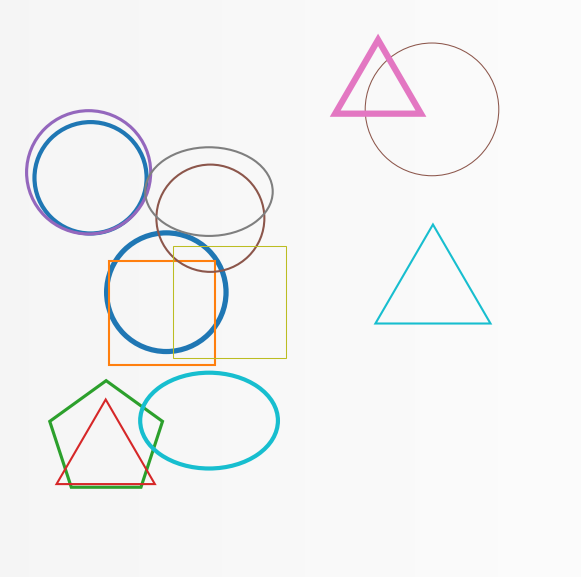[{"shape": "circle", "thickness": 2.5, "radius": 0.51, "center": [0.286, 0.493]}, {"shape": "circle", "thickness": 2, "radius": 0.48, "center": [0.156, 0.691]}, {"shape": "square", "thickness": 1, "radius": 0.45, "center": [0.279, 0.457]}, {"shape": "pentagon", "thickness": 1.5, "radius": 0.51, "center": [0.183, 0.238]}, {"shape": "triangle", "thickness": 1, "radius": 0.49, "center": [0.182, 0.21]}, {"shape": "circle", "thickness": 1.5, "radius": 0.53, "center": [0.152, 0.701]}, {"shape": "circle", "thickness": 0.5, "radius": 0.57, "center": [0.743, 0.81]}, {"shape": "circle", "thickness": 1, "radius": 0.46, "center": [0.362, 0.621]}, {"shape": "triangle", "thickness": 3, "radius": 0.43, "center": [0.65, 0.845]}, {"shape": "oval", "thickness": 1, "radius": 0.55, "center": [0.359, 0.667]}, {"shape": "square", "thickness": 0.5, "radius": 0.49, "center": [0.395, 0.476]}, {"shape": "oval", "thickness": 2, "radius": 0.59, "center": [0.36, 0.271]}, {"shape": "triangle", "thickness": 1, "radius": 0.57, "center": [0.745, 0.496]}]